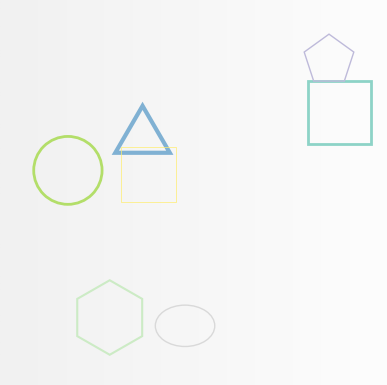[{"shape": "square", "thickness": 2, "radius": 0.41, "center": [0.876, 0.707]}, {"shape": "pentagon", "thickness": 1, "radius": 0.34, "center": [0.849, 0.844]}, {"shape": "triangle", "thickness": 3, "radius": 0.41, "center": [0.368, 0.644]}, {"shape": "circle", "thickness": 2, "radius": 0.44, "center": [0.175, 0.557]}, {"shape": "oval", "thickness": 1, "radius": 0.38, "center": [0.478, 0.154]}, {"shape": "hexagon", "thickness": 1.5, "radius": 0.48, "center": [0.283, 0.175]}, {"shape": "square", "thickness": 0.5, "radius": 0.35, "center": [0.384, 0.547]}]